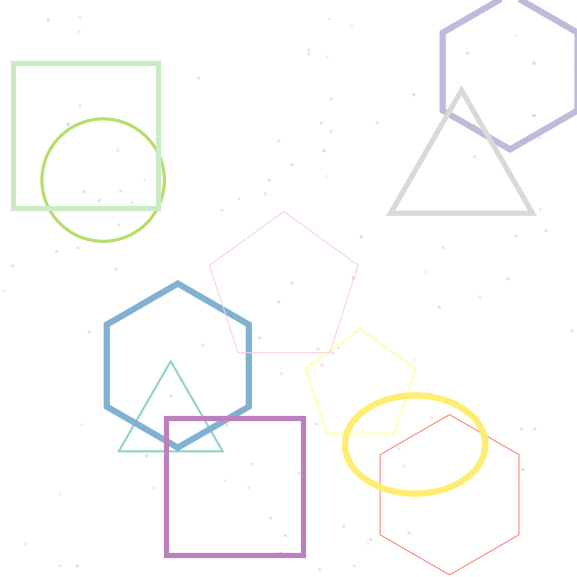[{"shape": "triangle", "thickness": 1, "radius": 0.52, "center": [0.296, 0.27]}, {"shape": "pentagon", "thickness": 1, "radius": 0.5, "center": [0.624, 0.33]}, {"shape": "hexagon", "thickness": 3, "radius": 0.67, "center": [0.883, 0.875]}, {"shape": "hexagon", "thickness": 0.5, "radius": 0.69, "center": [0.778, 0.142]}, {"shape": "hexagon", "thickness": 3, "radius": 0.71, "center": [0.308, 0.366]}, {"shape": "circle", "thickness": 1.5, "radius": 0.53, "center": [0.179, 0.687]}, {"shape": "pentagon", "thickness": 0.5, "radius": 0.68, "center": [0.492, 0.498]}, {"shape": "triangle", "thickness": 2.5, "radius": 0.71, "center": [0.799, 0.701]}, {"shape": "square", "thickness": 2.5, "radius": 0.6, "center": [0.406, 0.156]}, {"shape": "square", "thickness": 2.5, "radius": 0.63, "center": [0.147, 0.765]}, {"shape": "oval", "thickness": 3, "radius": 0.61, "center": [0.719, 0.229]}]